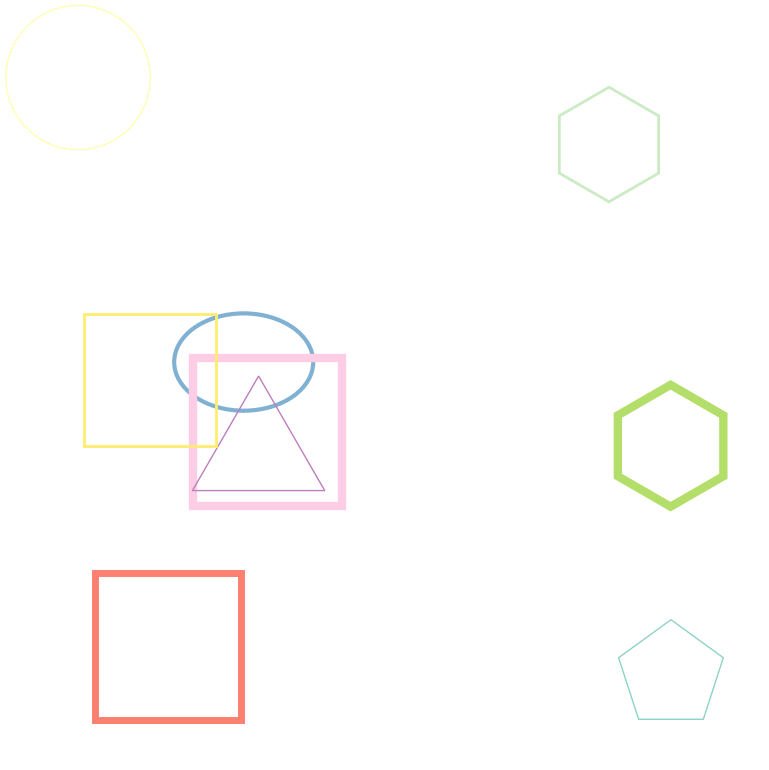[{"shape": "pentagon", "thickness": 0.5, "radius": 0.36, "center": [0.871, 0.124]}, {"shape": "circle", "thickness": 0.5, "radius": 0.47, "center": [0.101, 0.899]}, {"shape": "square", "thickness": 2.5, "radius": 0.47, "center": [0.218, 0.161]}, {"shape": "oval", "thickness": 1.5, "radius": 0.45, "center": [0.317, 0.53]}, {"shape": "hexagon", "thickness": 3, "radius": 0.4, "center": [0.871, 0.421]}, {"shape": "square", "thickness": 3, "radius": 0.48, "center": [0.347, 0.439]}, {"shape": "triangle", "thickness": 0.5, "radius": 0.5, "center": [0.336, 0.412]}, {"shape": "hexagon", "thickness": 1, "radius": 0.37, "center": [0.791, 0.812]}, {"shape": "square", "thickness": 1, "radius": 0.43, "center": [0.195, 0.507]}]